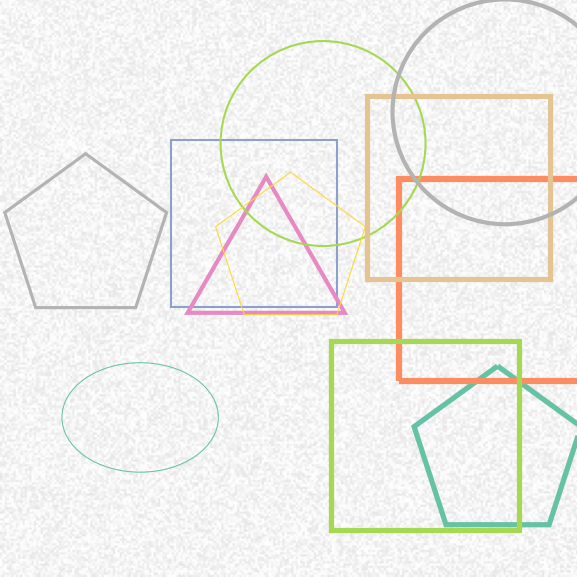[{"shape": "oval", "thickness": 0.5, "radius": 0.68, "center": [0.243, 0.276]}, {"shape": "pentagon", "thickness": 2.5, "radius": 0.76, "center": [0.862, 0.213]}, {"shape": "square", "thickness": 3, "radius": 0.87, "center": [0.866, 0.514]}, {"shape": "square", "thickness": 1, "radius": 0.72, "center": [0.44, 0.612]}, {"shape": "triangle", "thickness": 2, "radius": 0.79, "center": [0.461, 0.536]}, {"shape": "square", "thickness": 2.5, "radius": 0.81, "center": [0.736, 0.245]}, {"shape": "circle", "thickness": 1, "radius": 0.89, "center": [0.559, 0.751]}, {"shape": "pentagon", "thickness": 0.5, "radius": 0.68, "center": [0.503, 0.564]}, {"shape": "square", "thickness": 2.5, "radius": 0.79, "center": [0.794, 0.674]}, {"shape": "pentagon", "thickness": 1.5, "radius": 0.74, "center": [0.148, 0.586]}, {"shape": "circle", "thickness": 2, "radius": 0.97, "center": [0.874, 0.805]}]